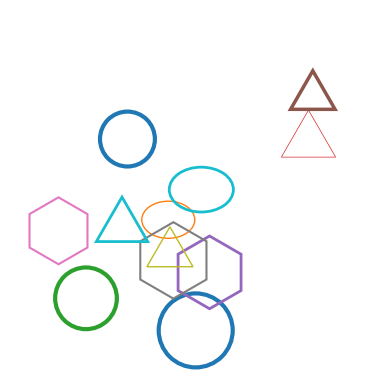[{"shape": "circle", "thickness": 3, "radius": 0.36, "center": [0.331, 0.639]}, {"shape": "circle", "thickness": 3, "radius": 0.48, "center": [0.508, 0.142]}, {"shape": "oval", "thickness": 1, "radius": 0.34, "center": [0.437, 0.429]}, {"shape": "circle", "thickness": 3, "radius": 0.4, "center": [0.223, 0.225]}, {"shape": "triangle", "thickness": 0.5, "radius": 0.41, "center": [0.801, 0.633]}, {"shape": "hexagon", "thickness": 2, "radius": 0.47, "center": [0.544, 0.292]}, {"shape": "triangle", "thickness": 2.5, "radius": 0.33, "center": [0.812, 0.749]}, {"shape": "hexagon", "thickness": 1.5, "radius": 0.43, "center": [0.152, 0.401]}, {"shape": "hexagon", "thickness": 1.5, "radius": 0.5, "center": [0.45, 0.324]}, {"shape": "triangle", "thickness": 1, "radius": 0.35, "center": [0.441, 0.342]}, {"shape": "oval", "thickness": 2, "radius": 0.42, "center": [0.523, 0.508]}, {"shape": "triangle", "thickness": 2, "radius": 0.39, "center": [0.317, 0.411]}]